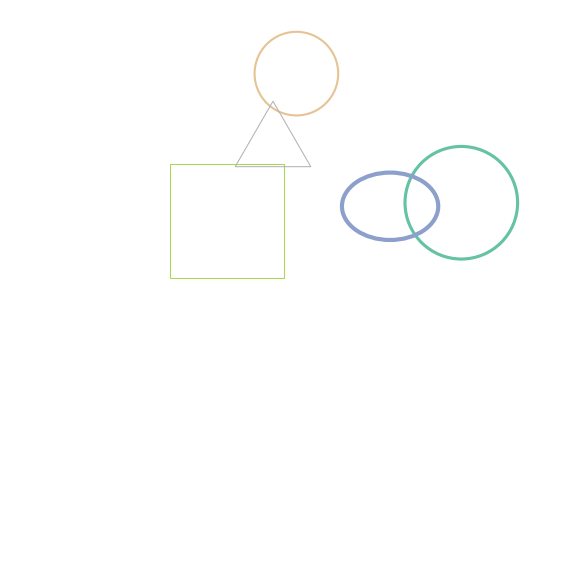[{"shape": "circle", "thickness": 1.5, "radius": 0.49, "center": [0.799, 0.648]}, {"shape": "oval", "thickness": 2, "radius": 0.42, "center": [0.675, 0.642]}, {"shape": "square", "thickness": 0.5, "radius": 0.5, "center": [0.393, 0.617]}, {"shape": "circle", "thickness": 1, "radius": 0.36, "center": [0.513, 0.872]}, {"shape": "triangle", "thickness": 0.5, "radius": 0.38, "center": [0.473, 0.748]}]